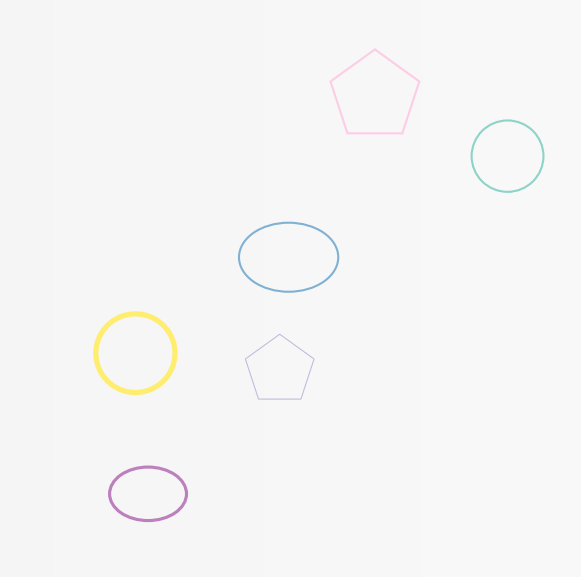[{"shape": "circle", "thickness": 1, "radius": 0.31, "center": [0.873, 0.729]}, {"shape": "pentagon", "thickness": 0.5, "radius": 0.31, "center": [0.481, 0.358]}, {"shape": "oval", "thickness": 1, "radius": 0.43, "center": [0.497, 0.554]}, {"shape": "pentagon", "thickness": 1, "radius": 0.4, "center": [0.645, 0.833]}, {"shape": "oval", "thickness": 1.5, "radius": 0.33, "center": [0.255, 0.144]}, {"shape": "circle", "thickness": 2.5, "radius": 0.34, "center": [0.233, 0.388]}]